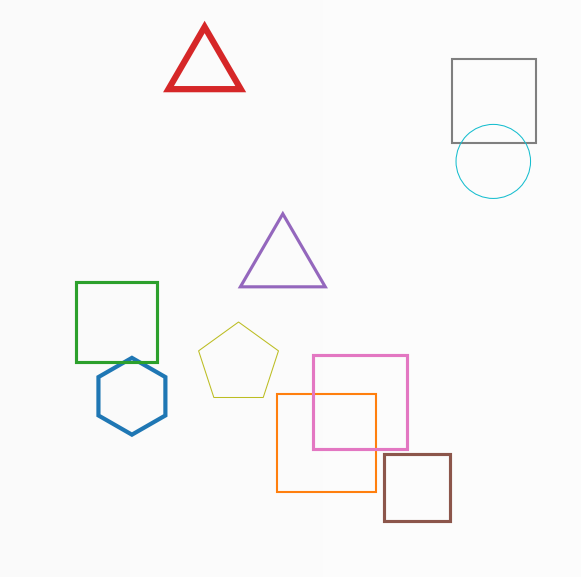[{"shape": "hexagon", "thickness": 2, "radius": 0.33, "center": [0.227, 0.313]}, {"shape": "square", "thickness": 1, "radius": 0.42, "center": [0.561, 0.232]}, {"shape": "square", "thickness": 1.5, "radius": 0.35, "center": [0.2, 0.441]}, {"shape": "triangle", "thickness": 3, "radius": 0.36, "center": [0.352, 0.881]}, {"shape": "triangle", "thickness": 1.5, "radius": 0.42, "center": [0.487, 0.545]}, {"shape": "square", "thickness": 1.5, "radius": 0.29, "center": [0.717, 0.155]}, {"shape": "square", "thickness": 1.5, "radius": 0.4, "center": [0.619, 0.303]}, {"shape": "square", "thickness": 1, "radius": 0.36, "center": [0.85, 0.824]}, {"shape": "pentagon", "thickness": 0.5, "radius": 0.36, "center": [0.41, 0.369]}, {"shape": "circle", "thickness": 0.5, "radius": 0.32, "center": [0.849, 0.72]}]